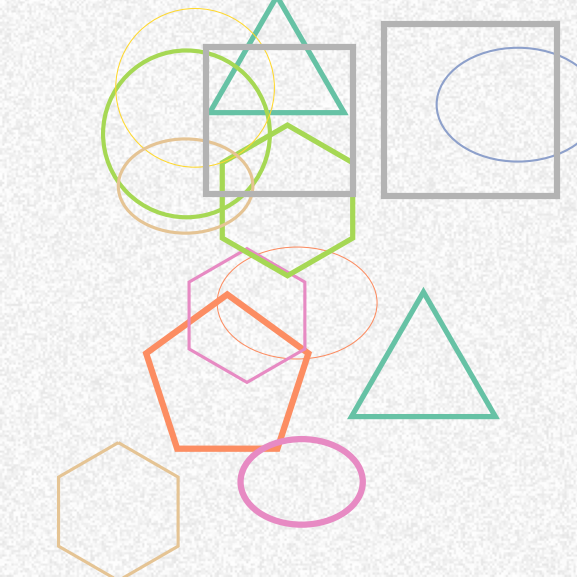[{"shape": "triangle", "thickness": 2.5, "radius": 0.72, "center": [0.733, 0.35]}, {"shape": "triangle", "thickness": 2.5, "radius": 0.67, "center": [0.48, 0.871]}, {"shape": "oval", "thickness": 0.5, "radius": 0.69, "center": [0.515, 0.474]}, {"shape": "pentagon", "thickness": 3, "radius": 0.74, "center": [0.394, 0.342]}, {"shape": "oval", "thickness": 1, "radius": 0.7, "center": [0.897, 0.818]}, {"shape": "oval", "thickness": 3, "radius": 0.53, "center": [0.522, 0.165]}, {"shape": "hexagon", "thickness": 1.5, "radius": 0.58, "center": [0.428, 0.453]}, {"shape": "hexagon", "thickness": 2.5, "radius": 0.65, "center": [0.498, 0.652]}, {"shape": "circle", "thickness": 2, "radius": 0.72, "center": [0.323, 0.767]}, {"shape": "circle", "thickness": 0.5, "radius": 0.69, "center": [0.338, 0.847]}, {"shape": "oval", "thickness": 1.5, "radius": 0.58, "center": [0.321, 0.677]}, {"shape": "hexagon", "thickness": 1.5, "radius": 0.6, "center": [0.205, 0.113]}, {"shape": "square", "thickness": 3, "radius": 0.63, "center": [0.484, 0.79]}, {"shape": "square", "thickness": 3, "radius": 0.75, "center": [0.814, 0.809]}]